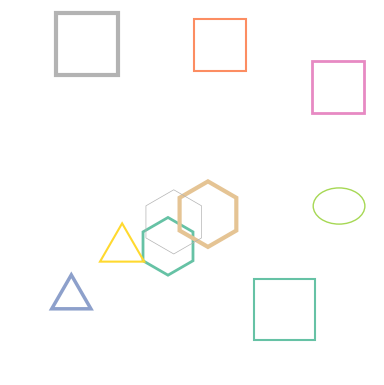[{"shape": "square", "thickness": 1.5, "radius": 0.4, "center": [0.739, 0.195]}, {"shape": "hexagon", "thickness": 2, "radius": 0.37, "center": [0.436, 0.36]}, {"shape": "square", "thickness": 1.5, "radius": 0.34, "center": [0.571, 0.883]}, {"shape": "triangle", "thickness": 2.5, "radius": 0.29, "center": [0.185, 0.227]}, {"shape": "square", "thickness": 2, "radius": 0.34, "center": [0.877, 0.775]}, {"shape": "oval", "thickness": 1, "radius": 0.34, "center": [0.881, 0.465]}, {"shape": "triangle", "thickness": 1.5, "radius": 0.33, "center": [0.317, 0.354]}, {"shape": "hexagon", "thickness": 3, "radius": 0.43, "center": [0.54, 0.444]}, {"shape": "square", "thickness": 3, "radius": 0.4, "center": [0.226, 0.886]}, {"shape": "hexagon", "thickness": 0.5, "radius": 0.42, "center": [0.451, 0.424]}]